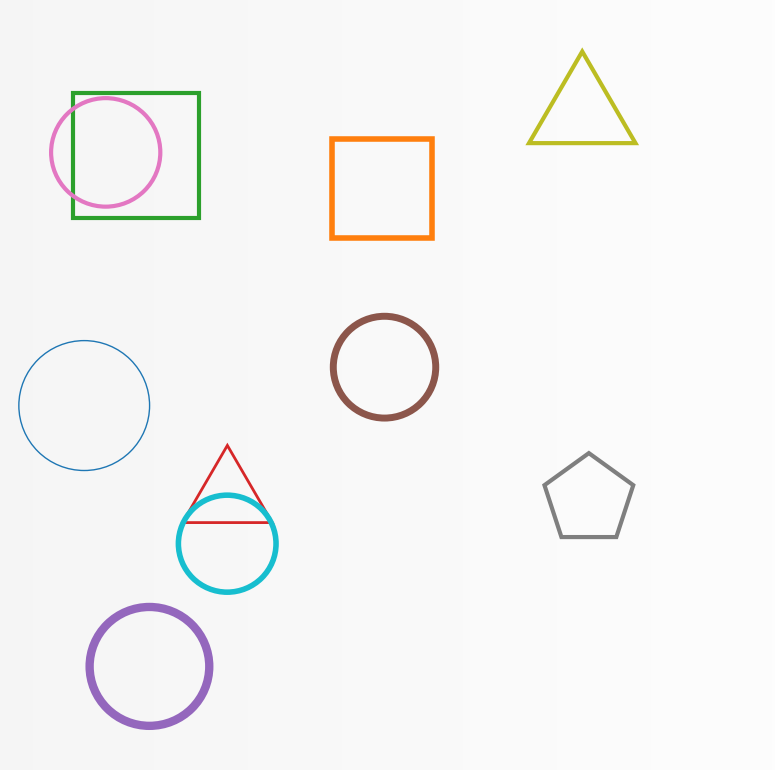[{"shape": "circle", "thickness": 0.5, "radius": 0.42, "center": [0.109, 0.473]}, {"shape": "square", "thickness": 2, "radius": 0.32, "center": [0.492, 0.755]}, {"shape": "square", "thickness": 1.5, "radius": 0.41, "center": [0.176, 0.798]}, {"shape": "triangle", "thickness": 1, "radius": 0.33, "center": [0.293, 0.355]}, {"shape": "circle", "thickness": 3, "radius": 0.39, "center": [0.193, 0.135]}, {"shape": "circle", "thickness": 2.5, "radius": 0.33, "center": [0.496, 0.523]}, {"shape": "circle", "thickness": 1.5, "radius": 0.35, "center": [0.136, 0.802]}, {"shape": "pentagon", "thickness": 1.5, "radius": 0.3, "center": [0.76, 0.351]}, {"shape": "triangle", "thickness": 1.5, "radius": 0.4, "center": [0.751, 0.854]}, {"shape": "circle", "thickness": 2, "radius": 0.31, "center": [0.293, 0.294]}]